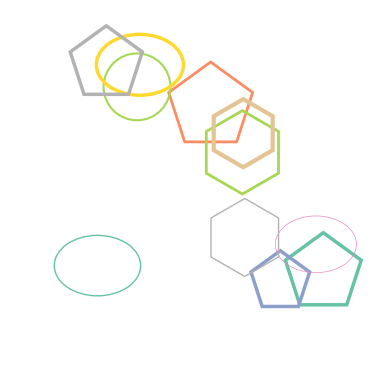[{"shape": "oval", "thickness": 1, "radius": 0.56, "center": [0.253, 0.31]}, {"shape": "pentagon", "thickness": 2.5, "radius": 0.52, "center": [0.84, 0.292]}, {"shape": "pentagon", "thickness": 2, "radius": 0.57, "center": [0.547, 0.724]}, {"shape": "pentagon", "thickness": 2.5, "radius": 0.4, "center": [0.728, 0.269]}, {"shape": "oval", "thickness": 0.5, "radius": 0.53, "center": [0.82, 0.365]}, {"shape": "circle", "thickness": 1.5, "radius": 0.43, "center": [0.356, 0.774]}, {"shape": "hexagon", "thickness": 2, "radius": 0.54, "center": [0.63, 0.604]}, {"shape": "oval", "thickness": 2.5, "radius": 0.56, "center": [0.363, 0.832]}, {"shape": "hexagon", "thickness": 3, "radius": 0.44, "center": [0.632, 0.654]}, {"shape": "hexagon", "thickness": 1, "radius": 0.51, "center": [0.636, 0.383]}, {"shape": "pentagon", "thickness": 2.5, "radius": 0.49, "center": [0.276, 0.835]}]